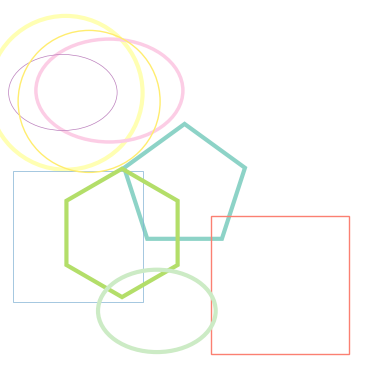[{"shape": "pentagon", "thickness": 3, "radius": 0.82, "center": [0.479, 0.513]}, {"shape": "circle", "thickness": 3, "radius": 1.0, "center": [0.171, 0.759]}, {"shape": "square", "thickness": 1, "radius": 0.89, "center": [0.727, 0.26]}, {"shape": "square", "thickness": 0.5, "radius": 0.85, "center": [0.203, 0.385]}, {"shape": "hexagon", "thickness": 3, "radius": 0.83, "center": [0.317, 0.395]}, {"shape": "oval", "thickness": 2.5, "radius": 0.95, "center": [0.284, 0.765]}, {"shape": "oval", "thickness": 0.5, "radius": 0.7, "center": [0.163, 0.76]}, {"shape": "oval", "thickness": 3, "radius": 0.76, "center": [0.407, 0.192]}, {"shape": "circle", "thickness": 1, "radius": 0.92, "center": [0.231, 0.737]}]